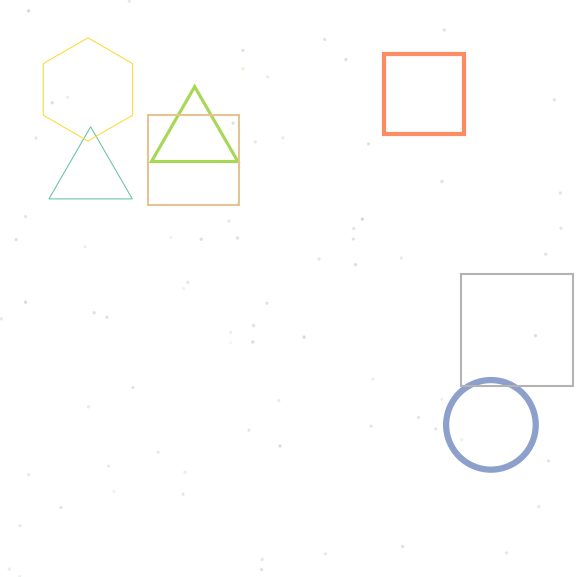[{"shape": "triangle", "thickness": 0.5, "radius": 0.42, "center": [0.157, 0.696]}, {"shape": "square", "thickness": 2, "radius": 0.35, "center": [0.734, 0.837]}, {"shape": "circle", "thickness": 3, "radius": 0.39, "center": [0.85, 0.263]}, {"shape": "triangle", "thickness": 1.5, "radius": 0.43, "center": [0.337, 0.763]}, {"shape": "hexagon", "thickness": 0.5, "radius": 0.45, "center": [0.152, 0.844]}, {"shape": "square", "thickness": 1, "radius": 0.39, "center": [0.335, 0.723]}, {"shape": "square", "thickness": 1, "radius": 0.48, "center": [0.894, 0.428]}]